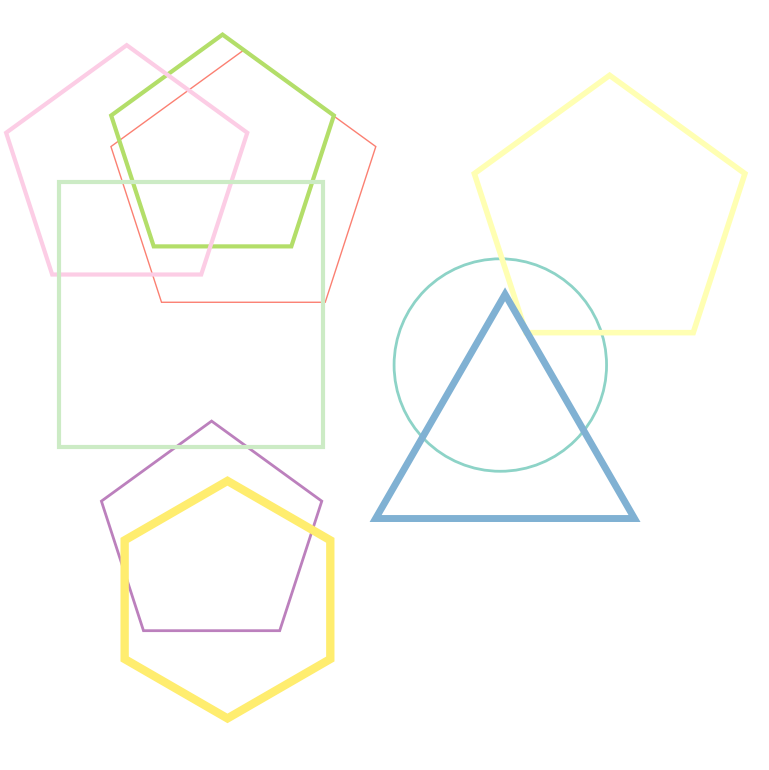[{"shape": "circle", "thickness": 1, "radius": 0.69, "center": [0.65, 0.526]}, {"shape": "pentagon", "thickness": 2, "radius": 0.92, "center": [0.792, 0.717]}, {"shape": "pentagon", "thickness": 0.5, "radius": 0.9, "center": [0.316, 0.754]}, {"shape": "triangle", "thickness": 2.5, "radius": 0.97, "center": [0.656, 0.424]}, {"shape": "pentagon", "thickness": 1.5, "radius": 0.76, "center": [0.289, 0.803]}, {"shape": "pentagon", "thickness": 1.5, "radius": 0.82, "center": [0.165, 0.777]}, {"shape": "pentagon", "thickness": 1, "radius": 0.75, "center": [0.275, 0.303]}, {"shape": "square", "thickness": 1.5, "radius": 0.86, "center": [0.248, 0.592]}, {"shape": "hexagon", "thickness": 3, "radius": 0.77, "center": [0.295, 0.221]}]